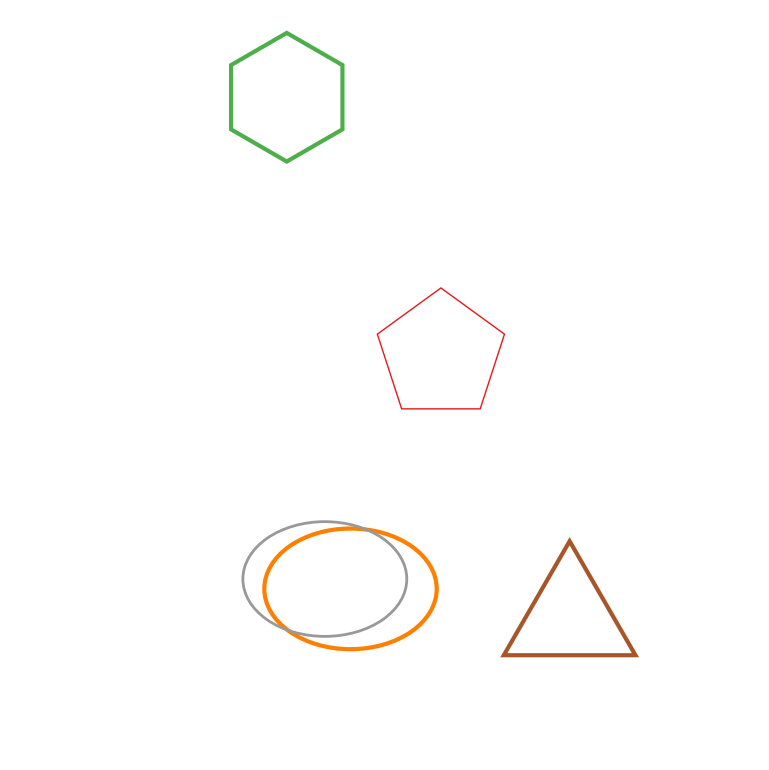[{"shape": "pentagon", "thickness": 0.5, "radius": 0.43, "center": [0.573, 0.539]}, {"shape": "hexagon", "thickness": 1.5, "radius": 0.42, "center": [0.372, 0.874]}, {"shape": "oval", "thickness": 1.5, "radius": 0.56, "center": [0.455, 0.235]}, {"shape": "triangle", "thickness": 1.5, "radius": 0.49, "center": [0.74, 0.198]}, {"shape": "oval", "thickness": 1, "radius": 0.53, "center": [0.422, 0.248]}]